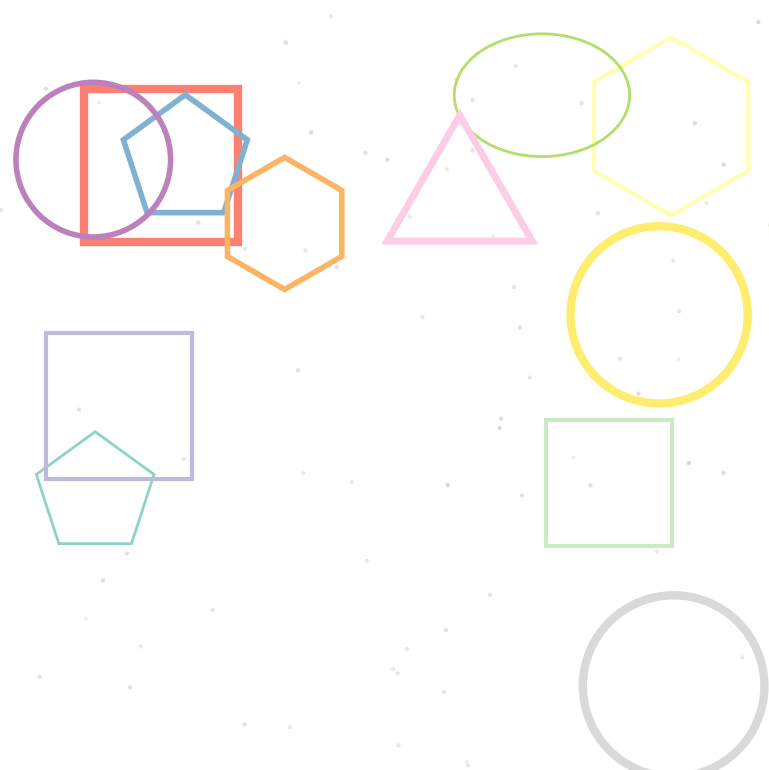[{"shape": "pentagon", "thickness": 1, "radius": 0.4, "center": [0.124, 0.359]}, {"shape": "hexagon", "thickness": 1.5, "radius": 0.58, "center": [0.872, 0.836]}, {"shape": "square", "thickness": 1.5, "radius": 0.47, "center": [0.155, 0.473]}, {"shape": "square", "thickness": 3, "radius": 0.5, "center": [0.209, 0.785]}, {"shape": "pentagon", "thickness": 2, "radius": 0.42, "center": [0.241, 0.792]}, {"shape": "hexagon", "thickness": 2, "radius": 0.43, "center": [0.37, 0.71]}, {"shape": "oval", "thickness": 1, "radius": 0.57, "center": [0.704, 0.876]}, {"shape": "triangle", "thickness": 2.5, "radius": 0.54, "center": [0.597, 0.741]}, {"shape": "circle", "thickness": 3, "radius": 0.59, "center": [0.875, 0.109]}, {"shape": "circle", "thickness": 2, "radius": 0.5, "center": [0.121, 0.793]}, {"shape": "square", "thickness": 1.5, "radius": 0.41, "center": [0.791, 0.372]}, {"shape": "circle", "thickness": 3, "radius": 0.58, "center": [0.856, 0.591]}]